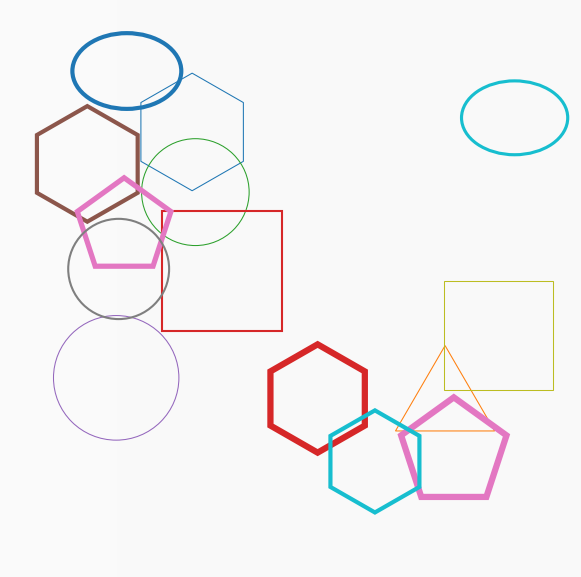[{"shape": "hexagon", "thickness": 0.5, "radius": 0.51, "center": [0.331, 0.771]}, {"shape": "oval", "thickness": 2, "radius": 0.47, "center": [0.218, 0.876]}, {"shape": "triangle", "thickness": 0.5, "radius": 0.49, "center": [0.766, 0.302]}, {"shape": "circle", "thickness": 0.5, "radius": 0.46, "center": [0.336, 0.666]}, {"shape": "square", "thickness": 1, "radius": 0.52, "center": [0.382, 0.53]}, {"shape": "hexagon", "thickness": 3, "radius": 0.47, "center": [0.546, 0.309]}, {"shape": "circle", "thickness": 0.5, "radius": 0.54, "center": [0.2, 0.345]}, {"shape": "hexagon", "thickness": 2, "radius": 0.5, "center": [0.15, 0.715]}, {"shape": "pentagon", "thickness": 2.5, "radius": 0.42, "center": [0.214, 0.607]}, {"shape": "pentagon", "thickness": 3, "radius": 0.48, "center": [0.781, 0.216]}, {"shape": "circle", "thickness": 1, "radius": 0.43, "center": [0.204, 0.533]}, {"shape": "square", "thickness": 0.5, "radius": 0.47, "center": [0.858, 0.419]}, {"shape": "oval", "thickness": 1.5, "radius": 0.46, "center": [0.885, 0.795]}, {"shape": "hexagon", "thickness": 2, "radius": 0.44, "center": [0.645, 0.2]}]